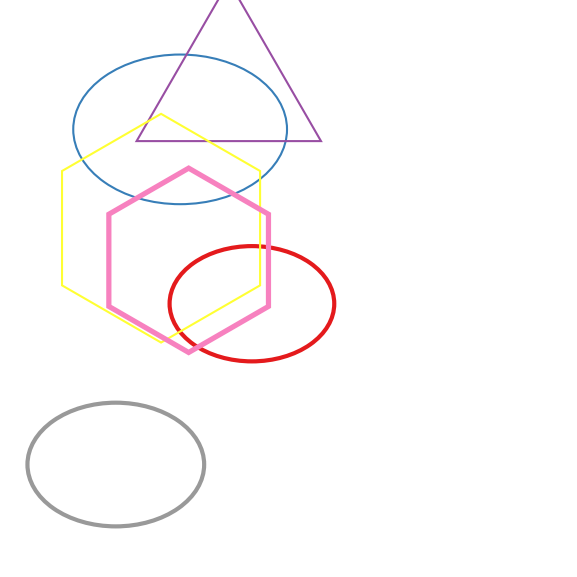[{"shape": "oval", "thickness": 2, "radius": 0.71, "center": [0.436, 0.473]}, {"shape": "oval", "thickness": 1, "radius": 0.93, "center": [0.312, 0.775]}, {"shape": "triangle", "thickness": 1, "radius": 0.92, "center": [0.396, 0.847]}, {"shape": "hexagon", "thickness": 1, "radius": 0.99, "center": [0.279, 0.604]}, {"shape": "hexagon", "thickness": 2.5, "radius": 0.8, "center": [0.327, 0.548]}, {"shape": "oval", "thickness": 2, "radius": 0.76, "center": [0.201, 0.195]}]